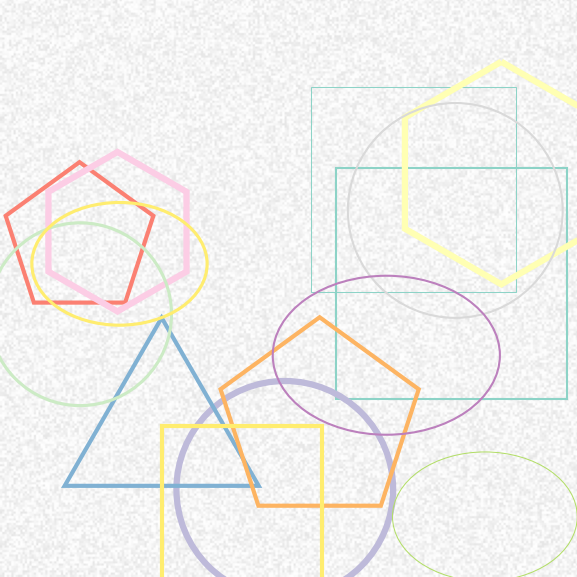[{"shape": "square", "thickness": 0.5, "radius": 0.89, "center": [0.716, 0.671]}, {"shape": "square", "thickness": 1, "radius": 1.0, "center": [0.781, 0.508]}, {"shape": "hexagon", "thickness": 3, "radius": 0.96, "center": [0.868, 0.7]}, {"shape": "circle", "thickness": 3, "radius": 0.94, "center": [0.493, 0.152]}, {"shape": "pentagon", "thickness": 2, "radius": 0.67, "center": [0.138, 0.584]}, {"shape": "triangle", "thickness": 2, "radius": 0.97, "center": [0.28, 0.255]}, {"shape": "pentagon", "thickness": 2, "radius": 0.9, "center": [0.553, 0.269]}, {"shape": "oval", "thickness": 0.5, "radius": 0.8, "center": [0.84, 0.105]}, {"shape": "hexagon", "thickness": 3, "radius": 0.69, "center": [0.203, 0.598]}, {"shape": "circle", "thickness": 1, "radius": 0.93, "center": [0.788, 0.635]}, {"shape": "oval", "thickness": 1, "radius": 0.98, "center": [0.669, 0.384]}, {"shape": "circle", "thickness": 1.5, "radius": 0.79, "center": [0.139, 0.455]}, {"shape": "square", "thickness": 2, "radius": 0.69, "center": [0.419, 0.123]}, {"shape": "oval", "thickness": 1.5, "radius": 0.76, "center": [0.207, 0.542]}]